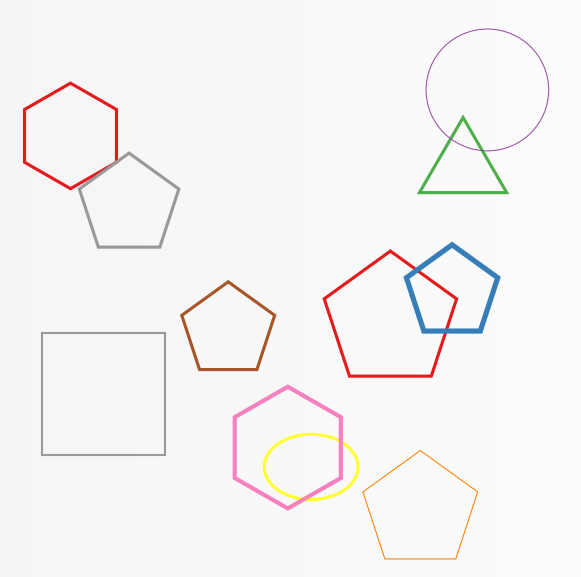[{"shape": "pentagon", "thickness": 1.5, "radius": 0.6, "center": [0.672, 0.445]}, {"shape": "hexagon", "thickness": 1.5, "radius": 0.46, "center": [0.121, 0.764]}, {"shape": "pentagon", "thickness": 2.5, "radius": 0.41, "center": [0.778, 0.493]}, {"shape": "triangle", "thickness": 1.5, "radius": 0.43, "center": [0.797, 0.709]}, {"shape": "circle", "thickness": 0.5, "radius": 0.53, "center": [0.839, 0.843]}, {"shape": "pentagon", "thickness": 0.5, "radius": 0.52, "center": [0.723, 0.115]}, {"shape": "oval", "thickness": 1.5, "radius": 0.4, "center": [0.535, 0.191]}, {"shape": "pentagon", "thickness": 1.5, "radius": 0.42, "center": [0.393, 0.427]}, {"shape": "hexagon", "thickness": 2, "radius": 0.53, "center": [0.495, 0.224]}, {"shape": "square", "thickness": 1, "radius": 0.53, "center": [0.179, 0.317]}, {"shape": "pentagon", "thickness": 1.5, "radius": 0.45, "center": [0.222, 0.644]}]